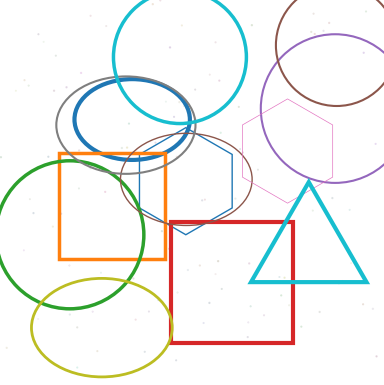[{"shape": "oval", "thickness": 3, "radius": 0.75, "center": [0.343, 0.69]}, {"shape": "hexagon", "thickness": 1, "radius": 0.7, "center": [0.483, 0.529]}, {"shape": "square", "thickness": 2.5, "radius": 0.68, "center": [0.291, 0.465]}, {"shape": "circle", "thickness": 2.5, "radius": 0.96, "center": [0.181, 0.39]}, {"shape": "square", "thickness": 3, "radius": 0.79, "center": [0.602, 0.266]}, {"shape": "circle", "thickness": 1.5, "radius": 0.97, "center": [0.87, 0.718]}, {"shape": "circle", "thickness": 1.5, "radius": 0.79, "center": [0.874, 0.882]}, {"shape": "oval", "thickness": 1, "radius": 0.85, "center": [0.484, 0.534]}, {"shape": "hexagon", "thickness": 0.5, "radius": 0.68, "center": [0.747, 0.608]}, {"shape": "oval", "thickness": 1.5, "radius": 0.9, "center": [0.327, 0.675]}, {"shape": "oval", "thickness": 2, "radius": 0.91, "center": [0.264, 0.149]}, {"shape": "circle", "thickness": 2.5, "radius": 0.86, "center": [0.467, 0.852]}, {"shape": "triangle", "thickness": 3, "radius": 0.87, "center": [0.802, 0.354]}]